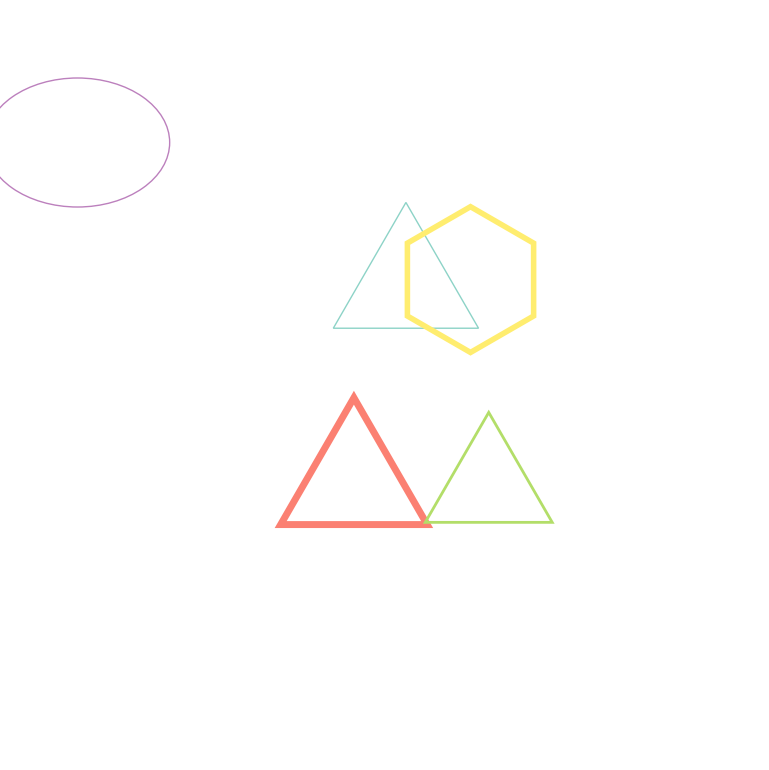[{"shape": "triangle", "thickness": 0.5, "radius": 0.54, "center": [0.527, 0.628]}, {"shape": "triangle", "thickness": 2.5, "radius": 0.55, "center": [0.46, 0.374]}, {"shape": "triangle", "thickness": 1, "radius": 0.48, "center": [0.635, 0.369]}, {"shape": "oval", "thickness": 0.5, "radius": 0.6, "center": [0.101, 0.815]}, {"shape": "hexagon", "thickness": 2, "radius": 0.47, "center": [0.611, 0.637]}]